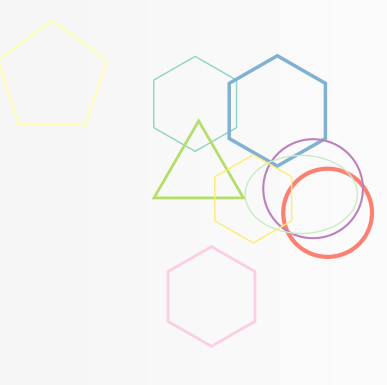[{"shape": "hexagon", "thickness": 1, "radius": 0.62, "center": [0.504, 0.73]}, {"shape": "pentagon", "thickness": 1.5, "radius": 0.74, "center": [0.135, 0.798]}, {"shape": "circle", "thickness": 3, "radius": 0.57, "center": [0.845, 0.447]}, {"shape": "hexagon", "thickness": 2.5, "radius": 0.72, "center": [0.716, 0.712]}, {"shape": "triangle", "thickness": 2, "radius": 0.67, "center": [0.513, 0.553]}, {"shape": "hexagon", "thickness": 2, "radius": 0.65, "center": [0.546, 0.23]}, {"shape": "circle", "thickness": 1.5, "radius": 0.64, "center": [0.808, 0.51]}, {"shape": "oval", "thickness": 1, "radius": 0.72, "center": [0.778, 0.495]}, {"shape": "hexagon", "thickness": 1, "radius": 0.57, "center": [0.654, 0.484]}]